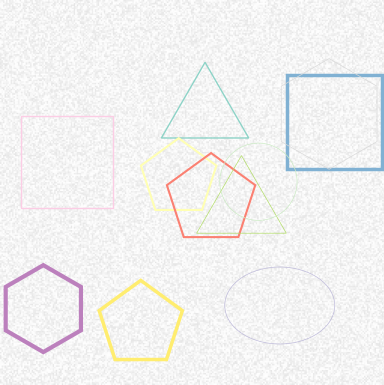[{"shape": "triangle", "thickness": 1, "radius": 0.66, "center": [0.533, 0.707]}, {"shape": "pentagon", "thickness": 1.5, "radius": 0.52, "center": [0.464, 0.538]}, {"shape": "oval", "thickness": 0.5, "radius": 0.71, "center": [0.727, 0.206]}, {"shape": "pentagon", "thickness": 1.5, "radius": 0.6, "center": [0.548, 0.482]}, {"shape": "square", "thickness": 2.5, "radius": 0.61, "center": [0.869, 0.683]}, {"shape": "triangle", "thickness": 0.5, "radius": 0.67, "center": [0.627, 0.461]}, {"shape": "square", "thickness": 1, "radius": 0.6, "center": [0.174, 0.578]}, {"shape": "hexagon", "thickness": 0.5, "radius": 0.72, "center": [0.855, 0.704]}, {"shape": "hexagon", "thickness": 3, "radius": 0.56, "center": [0.113, 0.198]}, {"shape": "circle", "thickness": 0.5, "radius": 0.5, "center": [0.671, 0.528]}, {"shape": "pentagon", "thickness": 2.5, "radius": 0.57, "center": [0.366, 0.158]}]